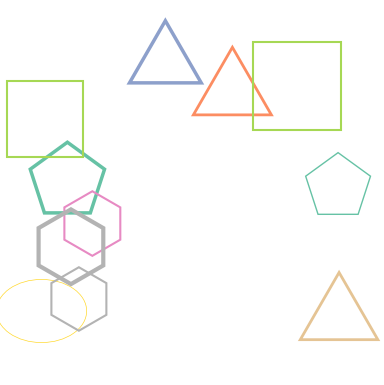[{"shape": "pentagon", "thickness": 1, "radius": 0.44, "center": [0.878, 0.515]}, {"shape": "pentagon", "thickness": 2.5, "radius": 0.51, "center": [0.175, 0.529]}, {"shape": "triangle", "thickness": 2, "radius": 0.58, "center": [0.604, 0.76]}, {"shape": "triangle", "thickness": 2.5, "radius": 0.54, "center": [0.43, 0.839]}, {"shape": "hexagon", "thickness": 1.5, "radius": 0.42, "center": [0.24, 0.419]}, {"shape": "square", "thickness": 1.5, "radius": 0.57, "center": [0.772, 0.777]}, {"shape": "square", "thickness": 1.5, "radius": 0.49, "center": [0.117, 0.692]}, {"shape": "oval", "thickness": 0.5, "radius": 0.59, "center": [0.108, 0.192]}, {"shape": "triangle", "thickness": 2, "radius": 0.58, "center": [0.881, 0.176]}, {"shape": "hexagon", "thickness": 3, "radius": 0.49, "center": [0.184, 0.359]}, {"shape": "hexagon", "thickness": 1.5, "radius": 0.41, "center": [0.205, 0.223]}]